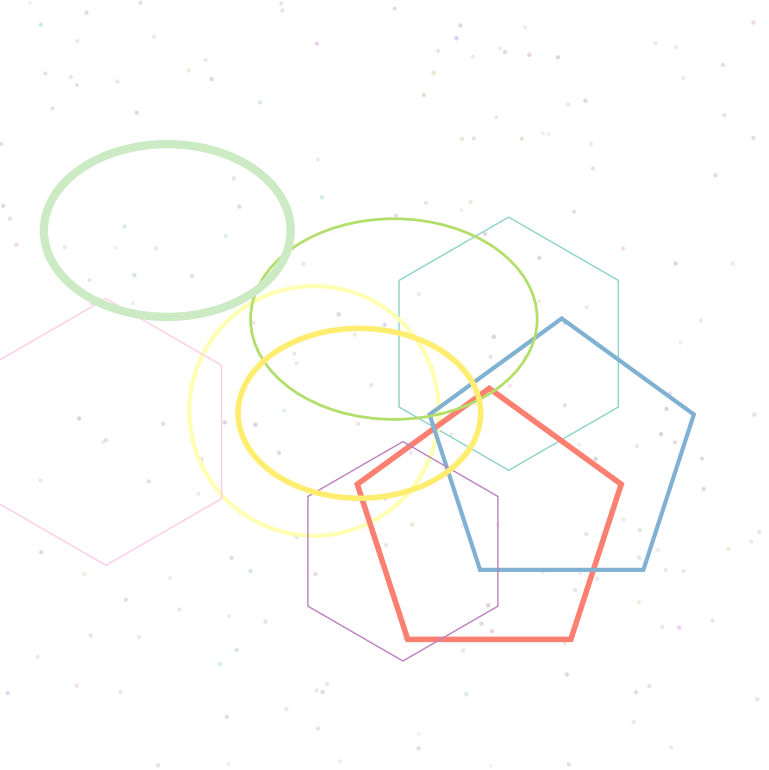[{"shape": "hexagon", "thickness": 0.5, "radius": 0.82, "center": [0.661, 0.554]}, {"shape": "circle", "thickness": 1.5, "radius": 0.81, "center": [0.408, 0.466]}, {"shape": "pentagon", "thickness": 2, "radius": 0.9, "center": [0.635, 0.315]}, {"shape": "pentagon", "thickness": 1.5, "radius": 0.9, "center": [0.73, 0.406]}, {"shape": "oval", "thickness": 1, "radius": 0.93, "center": [0.512, 0.586]}, {"shape": "hexagon", "thickness": 0.5, "radius": 0.87, "center": [0.138, 0.439]}, {"shape": "hexagon", "thickness": 0.5, "radius": 0.71, "center": [0.523, 0.284]}, {"shape": "oval", "thickness": 3, "radius": 0.8, "center": [0.217, 0.701]}, {"shape": "oval", "thickness": 2, "radius": 0.79, "center": [0.467, 0.463]}]